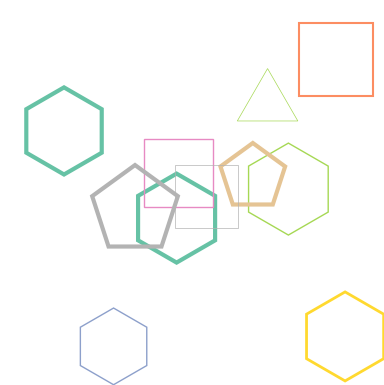[{"shape": "hexagon", "thickness": 3, "radius": 0.58, "center": [0.459, 0.434]}, {"shape": "hexagon", "thickness": 3, "radius": 0.57, "center": [0.166, 0.66]}, {"shape": "square", "thickness": 1.5, "radius": 0.48, "center": [0.873, 0.846]}, {"shape": "hexagon", "thickness": 1, "radius": 0.5, "center": [0.295, 0.1]}, {"shape": "square", "thickness": 1, "radius": 0.45, "center": [0.463, 0.551]}, {"shape": "hexagon", "thickness": 1, "radius": 0.6, "center": [0.749, 0.509]}, {"shape": "triangle", "thickness": 0.5, "radius": 0.45, "center": [0.695, 0.731]}, {"shape": "hexagon", "thickness": 2, "radius": 0.58, "center": [0.896, 0.126]}, {"shape": "pentagon", "thickness": 3, "radius": 0.44, "center": [0.657, 0.54]}, {"shape": "pentagon", "thickness": 3, "radius": 0.58, "center": [0.351, 0.454]}, {"shape": "square", "thickness": 0.5, "radius": 0.4, "center": [0.536, 0.489]}]